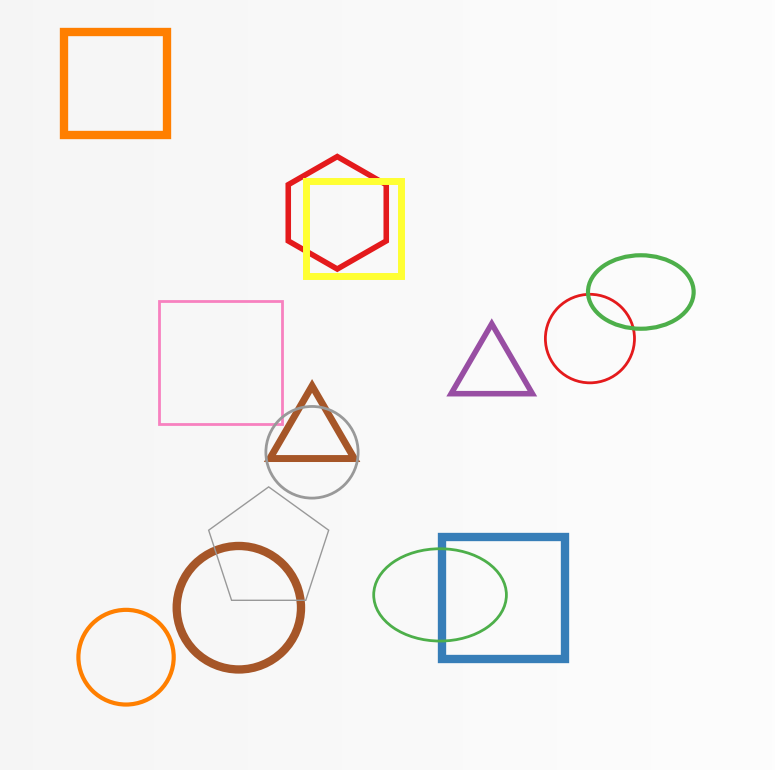[{"shape": "hexagon", "thickness": 2, "radius": 0.37, "center": [0.435, 0.724]}, {"shape": "circle", "thickness": 1, "radius": 0.29, "center": [0.761, 0.56]}, {"shape": "square", "thickness": 3, "radius": 0.4, "center": [0.65, 0.223]}, {"shape": "oval", "thickness": 1.5, "radius": 0.34, "center": [0.827, 0.621]}, {"shape": "oval", "thickness": 1, "radius": 0.43, "center": [0.568, 0.227]}, {"shape": "triangle", "thickness": 2, "radius": 0.3, "center": [0.635, 0.519]}, {"shape": "square", "thickness": 3, "radius": 0.33, "center": [0.149, 0.892]}, {"shape": "circle", "thickness": 1.5, "radius": 0.31, "center": [0.163, 0.147]}, {"shape": "square", "thickness": 2.5, "radius": 0.31, "center": [0.456, 0.703]}, {"shape": "circle", "thickness": 3, "radius": 0.4, "center": [0.308, 0.211]}, {"shape": "triangle", "thickness": 2.5, "radius": 0.31, "center": [0.403, 0.436]}, {"shape": "square", "thickness": 1, "radius": 0.4, "center": [0.285, 0.529]}, {"shape": "pentagon", "thickness": 0.5, "radius": 0.41, "center": [0.347, 0.286]}, {"shape": "circle", "thickness": 1, "radius": 0.3, "center": [0.403, 0.413]}]